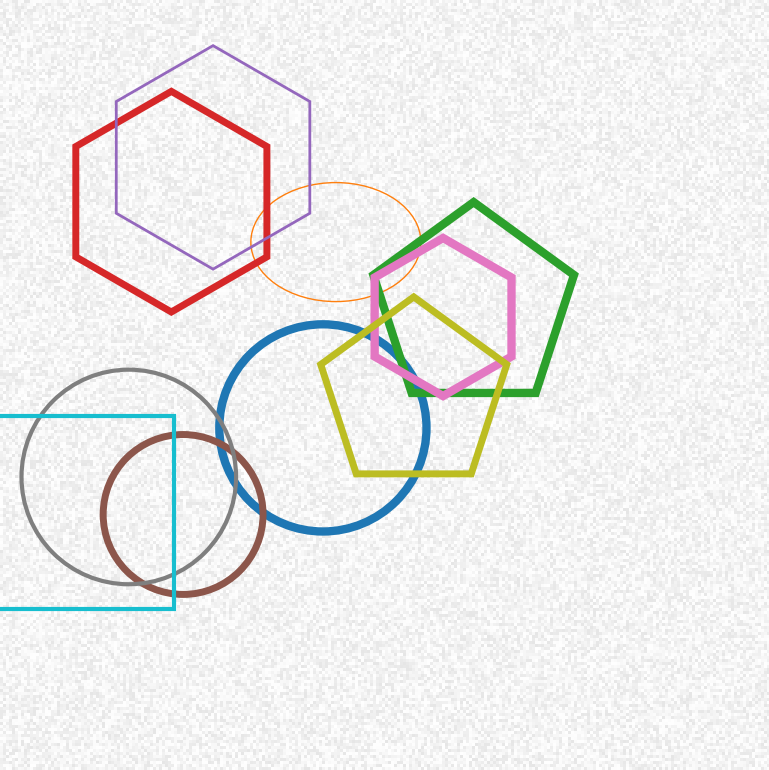[{"shape": "circle", "thickness": 3, "radius": 0.67, "center": [0.419, 0.444]}, {"shape": "oval", "thickness": 0.5, "radius": 0.55, "center": [0.436, 0.686]}, {"shape": "pentagon", "thickness": 3, "radius": 0.68, "center": [0.615, 0.601]}, {"shape": "hexagon", "thickness": 2.5, "radius": 0.72, "center": [0.223, 0.738]}, {"shape": "hexagon", "thickness": 1, "radius": 0.73, "center": [0.277, 0.796]}, {"shape": "circle", "thickness": 2.5, "radius": 0.52, "center": [0.238, 0.332]}, {"shape": "hexagon", "thickness": 3, "radius": 0.51, "center": [0.575, 0.588]}, {"shape": "circle", "thickness": 1.5, "radius": 0.7, "center": [0.167, 0.381]}, {"shape": "pentagon", "thickness": 2.5, "radius": 0.64, "center": [0.537, 0.487]}, {"shape": "square", "thickness": 1.5, "radius": 0.63, "center": [0.1, 0.334]}]